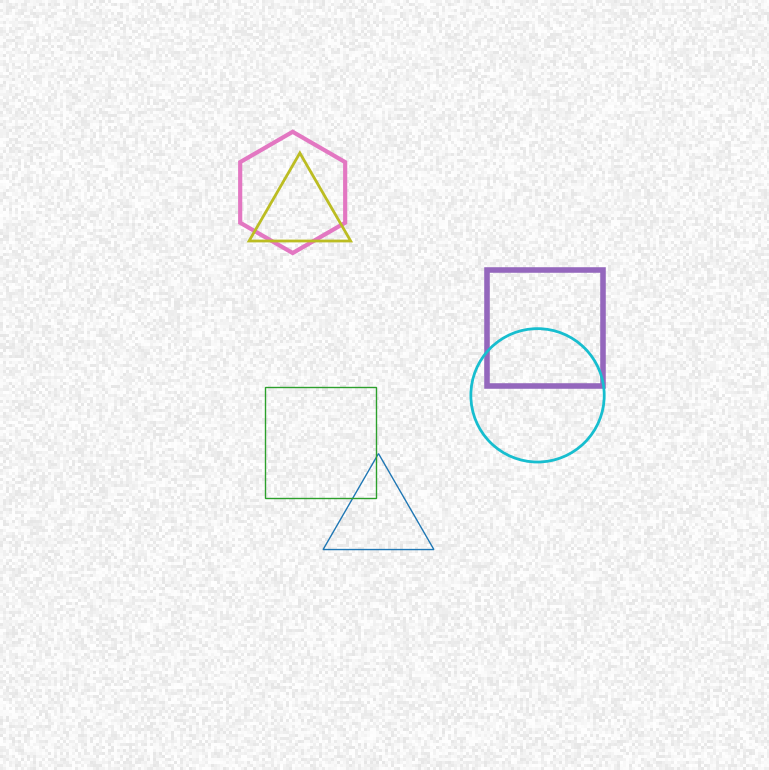[{"shape": "triangle", "thickness": 0.5, "radius": 0.42, "center": [0.492, 0.328]}, {"shape": "square", "thickness": 0.5, "radius": 0.36, "center": [0.416, 0.425]}, {"shape": "square", "thickness": 2, "radius": 0.38, "center": [0.708, 0.574]}, {"shape": "hexagon", "thickness": 1.5, "radius": 0.39, "center": [0.38, 0.75]}, {"shape": "triangle", "thickness": 1, "radius": 0.38, "center": [0.389, 0.725]}, {"shape": "circle", "thickness": 1, "radius": 0.43, "center": [0.698, 0.487]}]